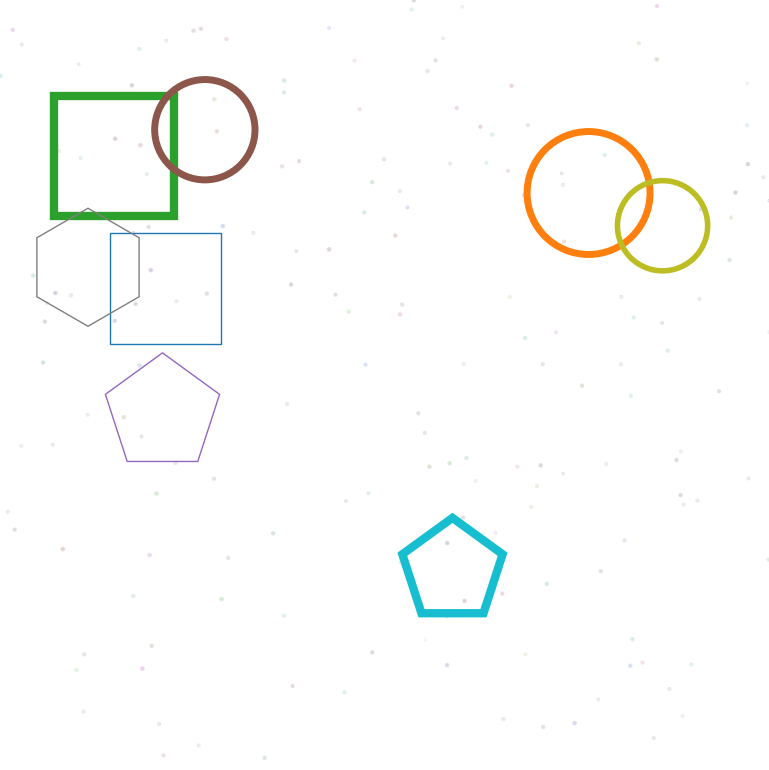[{"shape": "square", "thickness": 0.5, "radius": 0.36, "center": [0.215, 0.625]}, {"shape": "circle", "thickness": 2.5, "radius": 0.4, "center": [0.764, 0.749]}, {"shape": "square", "thickness": 3, "radius": 0.39, "center": [0.147, 0.797]}, {"shape": "pentagon", "thickness": 0.5, "radius": 0.39, "center": [0.211, 0.464]}, {"shape": "circle", "thickness": 2.5, "radius": 0.33, "center": [0.266, 0.832]}, {"shape": "hexagon", "thickness": 0.5, "radius": 0.38, "center": [0.114, 0.653]}, {"shape": "circle", "thickness": 2, "radius": 0.29, "center": [0.86, 0.707]}, {"shape": "pentagon", "thickness": 3, "radius": 0.34, "center": [0.588, 0.259]}]